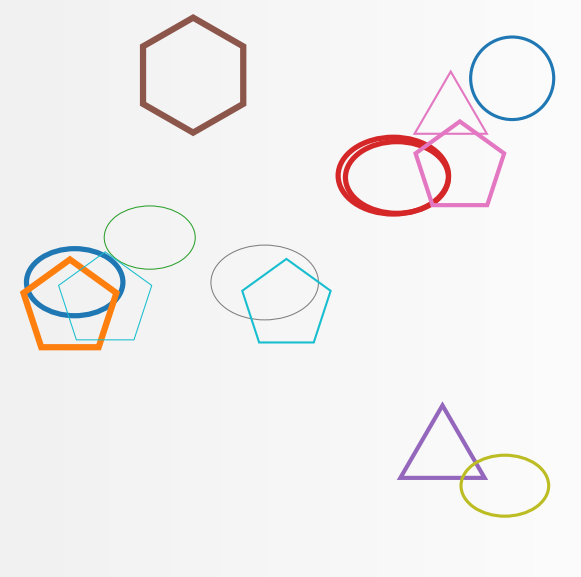[{"shape": "oval", "thickness": 2.5, "radius": 0.41, "center": [0.129, 0.51]}, {"shape": "circle", "thickness": 1.5, "radius": 0.36, "center": [0.881, 0.864]}, {"shape": "pentagon", "thickness": 3, "radius": 0.42, "center": [0.12, 0.466]}, {"shape": "oval", "thickness": 0.5, "radius": 0.39, "center": [0.258, 0.588]}, {"shape": "oval", "thickness": 2.5, "radius": 0.47, "center": [0.677, 0.695]}, {"shape": "oval", "thickness": 2.5, "radius": 0.44, "center": [0.683, 0.692]}, {"shape": "triangle", "thickness": 2, "radius": 0.42, "center": [0.761, 0.213]}, {"shape": "hexagon", "thickness": 3, "radius": 0.5, "center": [0.332, 0.869]}, {"shape": "triangle", "thickness": 1, "radius": 0.36, "center": [0.775, 0.803]}, {"shape": "pentagon", "thickness": 2, "radius": 0.4, "center": [0.791, 0.709]}, {"shape": "oval", "thickness": 0.5, "radius": 0.46, "center": [0.455, 0.51]}, {"shape": "oval", "thickness": 1.5, "radius": 0.38, "center": [0.869, 0.158]}, {"shape": "pentagon", "thickness": 0.5, "radius": 0.42, "center": [0.181, 0.479]}, {"shape": "pentagon", "thickness": 1, "radius": 0.4, "center": [0.493, 0.471]}]